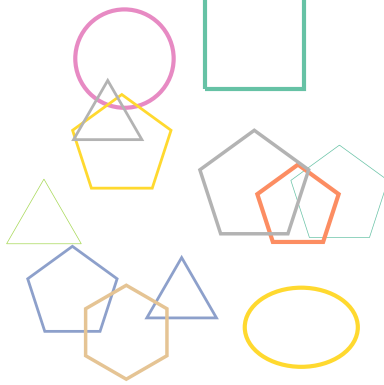[{"shape": "square", "thickness": 3, "radius": 0.64, "center": [0.66, 0.897]}, {"shape": "pentagon", "thickness": 0.5, "radius": 0.66, "center": [0.882, 0.49]}, {"shape": "pentagon", "thickness": 3, "radius": 0.56, "center": [0.774, 0.461]}, {"shape": "triangle", "thickness": 2, "radius": 0.52, "center": [0.472, 0.226]}, {"shape": "pentagon", "thickness": 2, "radius": 0.61, "center": [0.188, 0.238]}, {"shape": "circle", "thickness": 3, "radius": 0.64, "center": [0.323, 0.848]}, {"shape": "triangle", "thickness": 0.5, "radius": 0.56, "center": [0.114, 0.423]}, {"shape": "pentagon", "thickness": 2, "radius": 0.67, "center": [0.316, 0.62]}, {"shape": "oval", "thickness": 3, "radius": 0.73, "center": [0.783, 0.15]}, {"shape": "hexagon", "thickness": 2.5, "radius": 0.61, "center": [0.328, 0.137]}, {"shape": "triangle", "thickness": 2, "radius": 0.51, "center": [0.28, 0.689]}, {"shape": "pentagon", "thickness": 2.5, "radius": 0.74, "center": [0.66, 0.513]}]